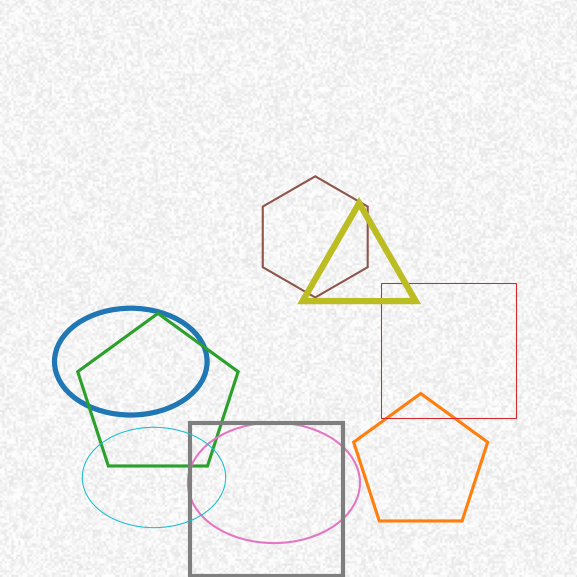[{"shape": "oval", "thickness": 2.5, "radius": 0.66, "center": [0.226, 0.373]}, {"shape": "pentagon", "thickness": 1.5, "radius": 0.61, "center": [0.728, 0.196]}, {"shape": "pentagon", "thickness": 1.5, "radius": 0.73, "center": [0.273, 0.31]}, {"shape": "square", "thickness": 0.5, "radius": 0.58, "center": [0.776, 0.392]}, {"shape": "hexagon", "thickness": 1, "radius": 0.52, "center": [0.546, 0.589]}, {"shape": "oval", "thickness": 1, "radius": 0.75, "center": [0.474, 0.163]}, {"shape": "square", "thickness": 2, "radius": 0.66, "center": [0.461, 0.134]}, {"shape": "triangle", "thickness": 3, "radius": 0.57, "center": [0.622, 0.534]}, {"shape": "oval", "thickness": 0.5, "radius": 0.62, "center": [0.267, 0.172]}]